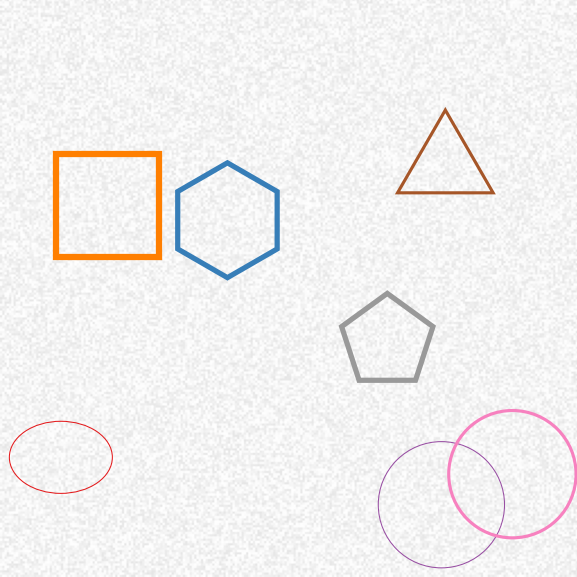[{"shape": "oval", "thickness": 0.5, "radius": 0.45, "center": [0.105, 0.207]}, {"shape": "hexagon", "thickness": 2.5, "radius": 0.5, "center": [0.394, 0.618]}, {"shape": "circle", "thickness": 0.5, "radius": 0.55, "center": [0.764, 0.125]}, {"shape": "square", "thickness": 3, "radius": 0.45, "center": [0.186, 0.643]}, {"shape": "triangle", "thickness": 1.5, "radius": 0.48, "center": [0.771, 0.713]}, {"shape": "circle", "thickness": 1.5, "radius": 0.55, "center": [0.887, 0.178]}, {"shape": "pentagon", "thickness": 2.5, "radius": 0.42, "center": [0.671, 0.408]}]